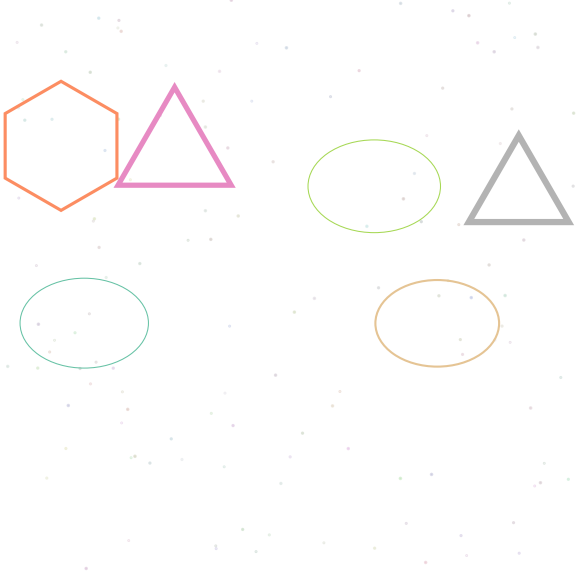[{"shape": "oval", "thickness": 0.5, "radius": 0.56, "center": [0.146, 0.44]}, {"shape": "hexagon", "thickness": 1.5, "radius": 0.56, "center": [0.106, 0.747]}, {"shape": "triangle", "thickness": 2.5, "radius": 0.57, "center": [0.302, 0.735]}, {"shape": "oval", "thickness": 0.5, "radius": 0.57, "center": [0.648, 0.677]}, {"shape": "oval", "thickness": 1, "radius": 0.54, "center": [0.757, 0.439]}, {"shape": "triangle", "thickness": 3, "radius": 0.5, "center": [0.898, 0.665]}]